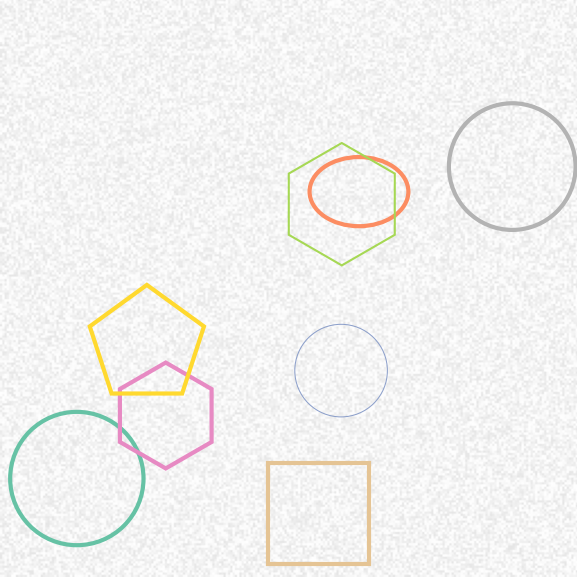[{"shape": "circle", "thickness": 2, "radius": 0.58, "center": [0.133, 0.171]}, {"shape": "oval", "thickness": 2, "radius": 0.43, "center": [0.622, 0.667]}, {"shape": "circle", "thickness": 0.5, "radius": 0.4, "center": [0.591, 0.357]}, {"shape": "hexagon", "thickness": 2, "radius": 0.46, "center": [0.287, 0.28]}, {"shape": "hexagon", "thickness": 1, "radius": 0.53, "center": [0.592, 0.646]}, {"shape": "pentagon", "thickness": 2, "radius": 0.52, "center": [0.254, 0.402]}, {"shape": "square", "thickness": 2, "radius": 0.44, "center": [0.551, 0.11]}, {"shape": "circle", "thickness": 2, "radius": 0.55, "center": [0.887, 0.711]}]